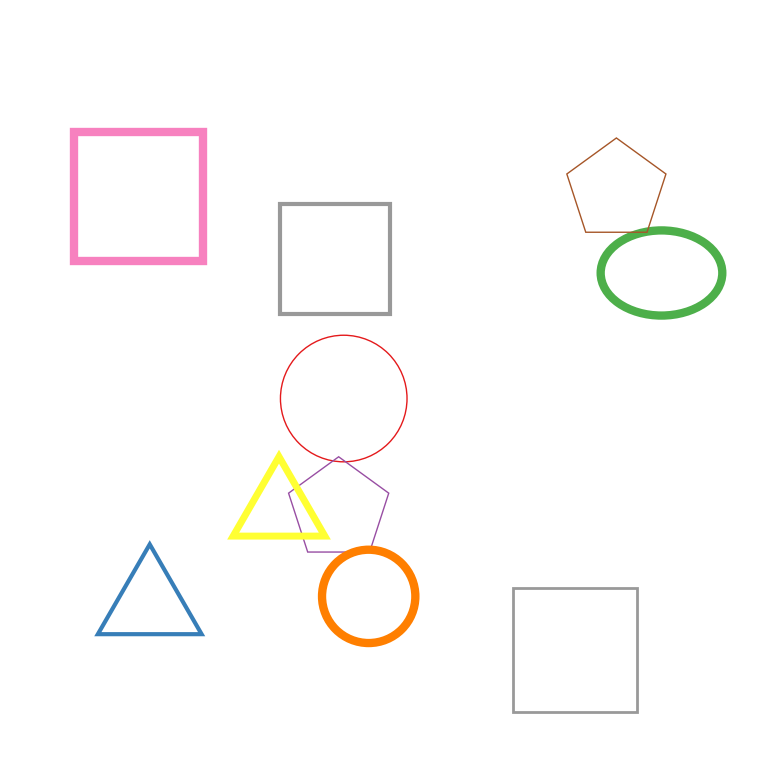[{"shape": "circle", "thickness": 0.5, "radius": 0.41, "center": [0.446, 0.482]}, {"shape": "triangle", "thickness": 1.5, "radius": 0.39, "center": [0.194, 0.215]}, {"shape": "oval", "thickness": 3, "radius": 0.39, "center": [0.859, 0.645]}, {"shape": "pentagon", "thickness": 0.5, "radius": 0.34, "center": [0.44, 0.338]}, {"shape": "circle", "thickness": 3, "radius": 0.3, "center": [0.479, 0.225]}, {"shape": "triangle", "thickness": 2.5, "radius": 0.34, "center": [0.362, 0.338]}, {"shape": "pentagon", "thickness": 0.5, "radius": 0.34, "center": [0.8, 0.753]}, {"shape": "square", "thickness": 3, "radius": 0.42, "center": [0.18, 0.744]}, {"shape": "square", "thickness": 1.5, "radius": 0.36, "center": [0.435, 0.664]}, {"shape": "square", "thickness": 1, "radius": 0.4, "center": [0.747, 0.156]}]